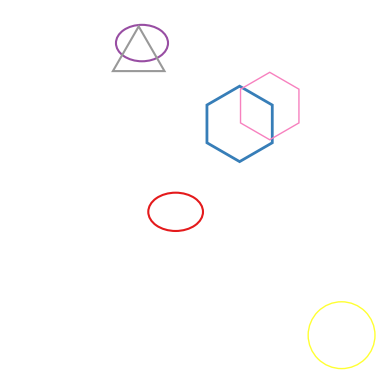[{"shape": "oval", "thickness": 1.5, "radius": 0.36, "center": [0.456, 0.45]}, {"shape": "hexagon", "thickness": 2, "radius": 0.49, "center": [0.622, 0.678]}, {"shape": "oval", "thickness": 1.5, "radius": 0.34, "center": [0.369, 0.888]}, {"shape": "circle", "thickness": 1, "radius": 0.43, "center": [0.887, 0.129]}, {"shape": "hexagon", "thickness": 1, "radius": 0.44, "center": [0.701, 0.725]}, {"shape": "triangle", "thickness": 1.5, "radius": 0.39, "center": [0.36, 0.854]}]